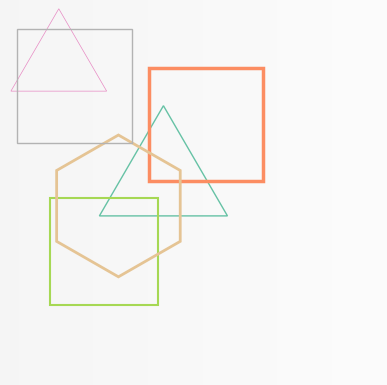[{"shape": "triangle", "thickness": 1, "radius": 0.95, "center": [0.422, 0.535]}, {"shape": "square", "thickness": 2.5, "radius": 0.74, "center": [0.531, 0.676]}, {"shape": "triangle", "thickness": 0.5, "radius": 0.71, "center": [0.152, 0.835]}, {"shape": "square", "thickness": 1.5, "radius": 0.7, "center": [0.268, 0.347]}, {"shape": "hexagon", "thickness": 2, "radius": 0.92, "center": [0.306, 0.465]}, {"shape": "square", "thickness": 1, "radius": 0.74, "center": [0.191, 0.776]}]